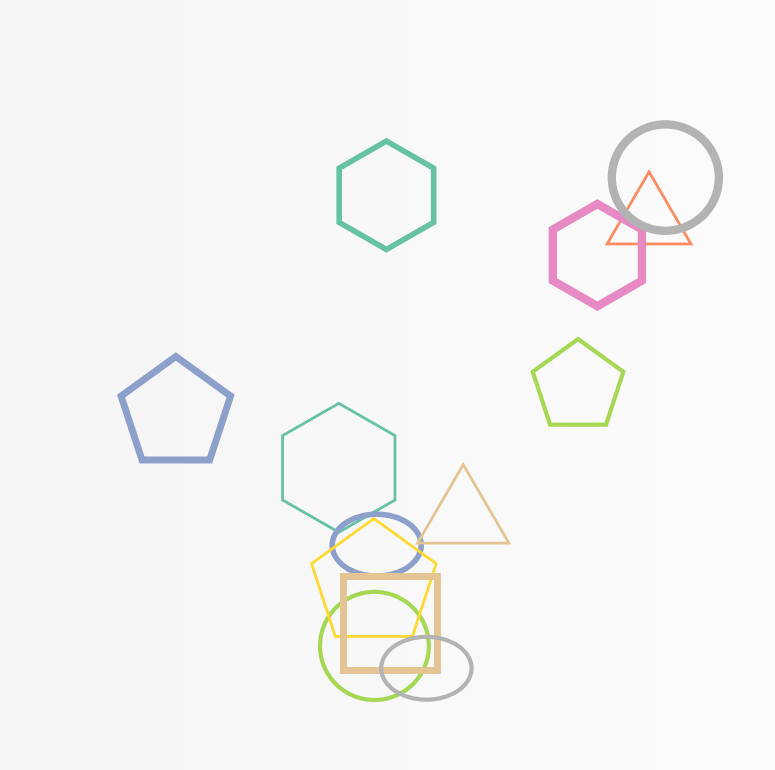[{"shape": "hexagon", "thickness": 1, "radius": 0.42, "center": [0.437, 0.392]}, {"shape": "hexagon", "thickness": 2, "radius": 0.35, "center": [0.499, 0.746]}, {"shape": "triangle", "thickness": 1, "radius": 0.31, "center": [0.837, 0.714]}, {"shape": "pentagon", "thickness": 2.5, "radius": 0.37, "center": [0.227, 0.463]}, {"shape": "oval", "thickness": 2, "radius": 0.29, "center": [0.486, 0.292]}, {"shape": "hexagon", "thickness": 3, "radius": 0.33, "center": [0.771, 0.669]}, {"shape": "circle", "thickness": 1.5, "radius": 0.35, "center": [0.483, 0.161]}, {"shape": "pentagon", "thickness": 1.5, "radius": 0.31, "center": [0.746, 0.498]}, {"shape": "pentagon", "thickness": 1, "radius": 0.42, "center": [0.482, 0.242]}, {"shape": "square", "thickness": 2.5, "radius": 0.31, "center": [0.503, 0.191]}, {"shape": "triangle", "thickness": 1, "radius": 0.34, "center": [0.598, 0.329]}, {"shape": "circle", "thickness": 3, "radius": 0.35, "center": [0.859, 0.769]}, {"shape": "oval", "thickness": 1.5, "radius": 0.29, "center": [0.55, 0.132]}]